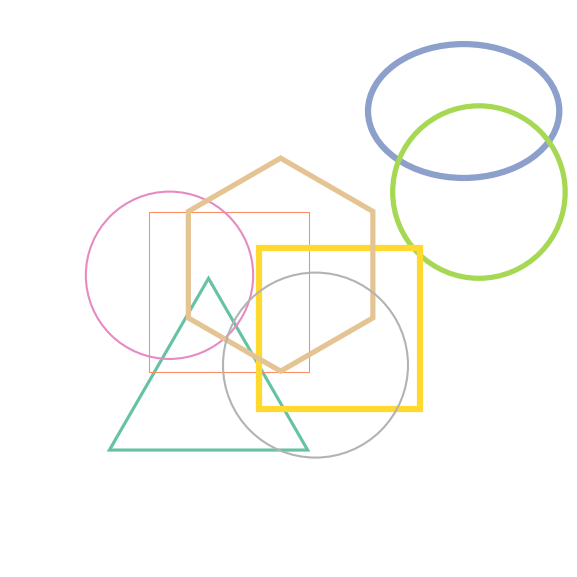[{"shape": "triangle", "thickness": 1.5, "radius": 0.99, "center": [0.361, 0.319]}, {"shape": "square", "thickness": 0.5, "radius": 0.69, "center": [0.396, 0.493]}, {"shape": "oval", "thickness": 3, "radius": 0.83, "center": [0.803, 0.807]}, {"shape": "circle", "thickness": 1, "radius": 0.72, "center": [0.294, 0.522]}, {"shape": "circle", "thickness": 2.5, "radius": 0.75, "center": [0.829, 0.667]}, {"shape": "square", "thickness": 3, "radius": 0.7, "center": [0.588, 0.43]}, {"shape": "hexagon", "thickness": 2.5, "radius": 0.92, "center": [0.486, 0.541]}, {"shape": "circle", "thickness": 1, "radius": 0.8, "center": [0.546, 0.367]}]